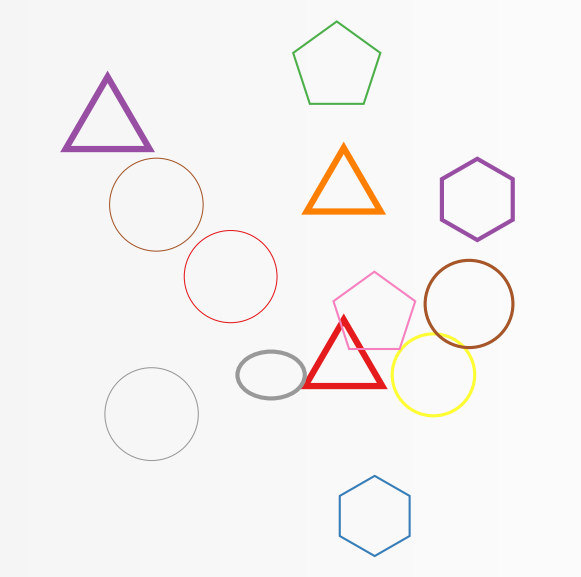[{"shape": "triangle", "thickness": 3, "radius": 0.38, "center": [0.591, 0.369]}, {"shape": "circle", "thickness": 0.5, "radius": 0.4, "center": [0.397, 0.52]}, {"shape": "hexagon", "thickness": 1, "radius": 0.35, "center": [0.645, 0.106]}, {"shape": "pentagon", "thickness": 1, "radius": 0.39, "center": [0.579, 0.883]}, {"shape": "hexagon", "thickness": 2, "radius": 0.35, "center": [0.821, 0.654]}, {"shape": "triangle", "thickness": 3, "radius": 0.42, "center": [0.185, 0.783]}, {"shape": "triangle", "thickness": 3, "radius": 0.37, "center": [0.591, 0.67]}, {"shape": "circle", "thickness": 1.5, "radius": 0.35, "center": [0.746, 0.35]}, {"shape": "circle", "thickness": 1.5, "radius": 0.38, "center": [0.807, 0.473]}, {"shape": "circle", "thickness": 0.5, "radius": 0.4, "center": [0.269, 0.645]}, {"shape": "pentagon", "thickness": 1, "radius": 0.37, "center": [0.644, 0.455]}, {"shape": "oval", "thickness": 2, "radius": 0.29, "center": [0.466, 0.35]}, {"shape": "circle", "thickness": 0.5, "radius": 0.4, "center": [0.261, 0.282]}]